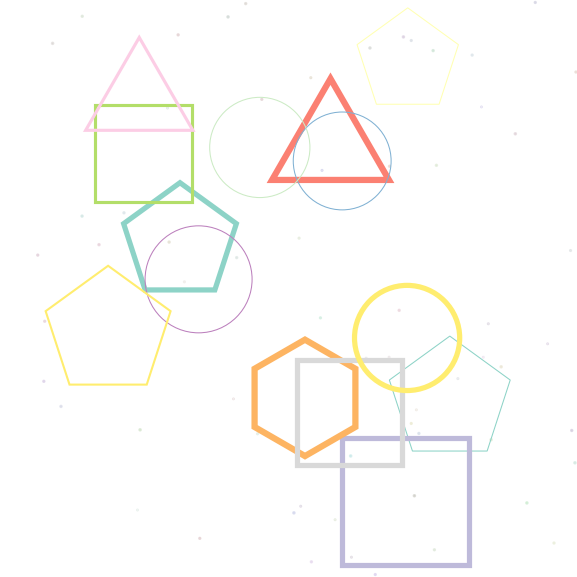[{"shape": "pentagon", "thickness": 2.5, "radius": 0.51, "center": [0.312, 0.58]}, {"shape": "pentagon", "thickness": 0.5, "radius": 0.55, "center": [0.779, 0.307]}, {"shape": "pentagon", "thickness": 0.5, "radius": 0.46, "center": [0.706, 0.893]}, {"shape": "square", "thickness": 2.5, "radius": 0.55, "center": [0.702, 0.131]}, {"shape": "triangle", "thickness": 3, "radius": 0.58, "center": [0.572, 0.746]}, {"shape": "circle", "thickness": 0.5, "radius": 0.42, "center": [0.593, 0.72]}, {"shape": "hexagon", "thickness": 3, "radius": 0.5, "center": [0.528, 0.31]}, {"shape": "square", "thickness": 1.5, "radius": 0.42, "center": [0.249, 0.733]}, {"shape": "triangle", "thickness": 1.5, "radius": 0.54, "center": [0.241, 0.827]}, {"shape": "square", "thickness": 2.5, "radius": 0.45, "center": [0.605, 0.285]}, {"shape": "circle", "thickness": 0.5, "radius": 0.46, "center": [0.344, 0.515]}, {"shape": "circle", "thickness": 0.5, "radius": 0.43, "center": [0.45, 0.744]}, {"shape": "pentagon", "thickness": 1, "radius": 0.57, "center": [0.187, 0.425]}, {"shape": "circle", "thickness": 2.5, "radius": 0.46, "center": [0.705, 0.414]}]